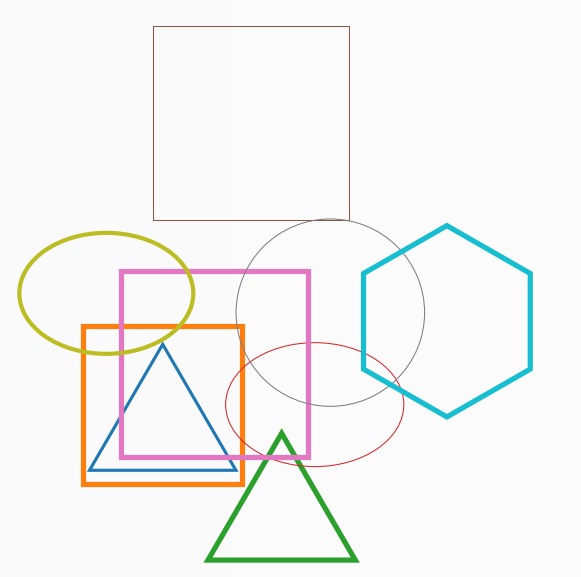[{"shape": "triangle", "thickness": 1.5, "radius": 0.73, "center": [0.28, 0.258]}, {"shape": "square", "thickness": 2.5, "radius": 0.68, "center": [0.28, 0.298]}, {"shape": "triangle", "thickness": 2.5, "radius": 0.73, "center": [0.485, 0.102]}, {"shape": "oval", "thickness": 0.5, "radius": 0.77, "center": [0.541, 0.298]}, {"shape": "square", "thickness": 0.5, "radius": 0.84, "center": [0.432, 0.786]}, {"shape": "square", "thickness": 2.5, "radius": 0.8, "center": [0.369, 0.368]}, {"shape": "circle", "thickness": 0.5, "radius": 0.81, "center": [0.568, 0.458]}, {"shape": "oval", "thickness": 2, "radius": 0.75, "center": [0.183, 0.491]}, {"shape": "hexagon", "thickness": 2.5, "radius": 0.83, "center": [0.769, 0.443]}]